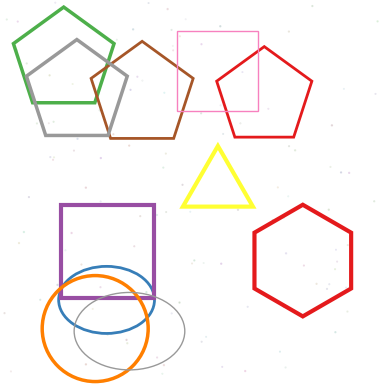[{"shape": "hexagon", "thickness": 3, "radius": 0.72, "center": [0.787, 0.323]}, {"shape": "pentagon", "thickness": 2, "radius": 0.65, "center": [0.686, 0.749]}, {"shape": "oval", "thickness": 2, "radius": 0.62, "center": [0.277, 0.221]}, {"shape": "pentagon", "thickness": 2.5, "radius": 0.69, "center": [0.166, 0.844]}, {"shape": "square", "thickness": 3, "radius": 0.6, "center": [0.279, 0.347]}, {"shape": "circle", "thickness": 2.5, "radius": 0.69, "center": [0.247, 0.147]}, {"shape": "triangle", "thickness": 3, "radius": 0.53, "center": [0.566, 0.516]}, {"shape": "pentagon", "thickness": 2, "radius": 0.7, "center": [0.369, 0.753]}, {"shape": "square", "thickness": 1, "radius": 0.52, "center": [0.565, 0.815]}, {"shape": "oval", "thickness": 1, "radius": 0.72, "center": [0.336, 0.14]}, {"shape": "pentagon", "thickness": 2.5, "radius": 0.69, "center": [0.2, 0.76]}]